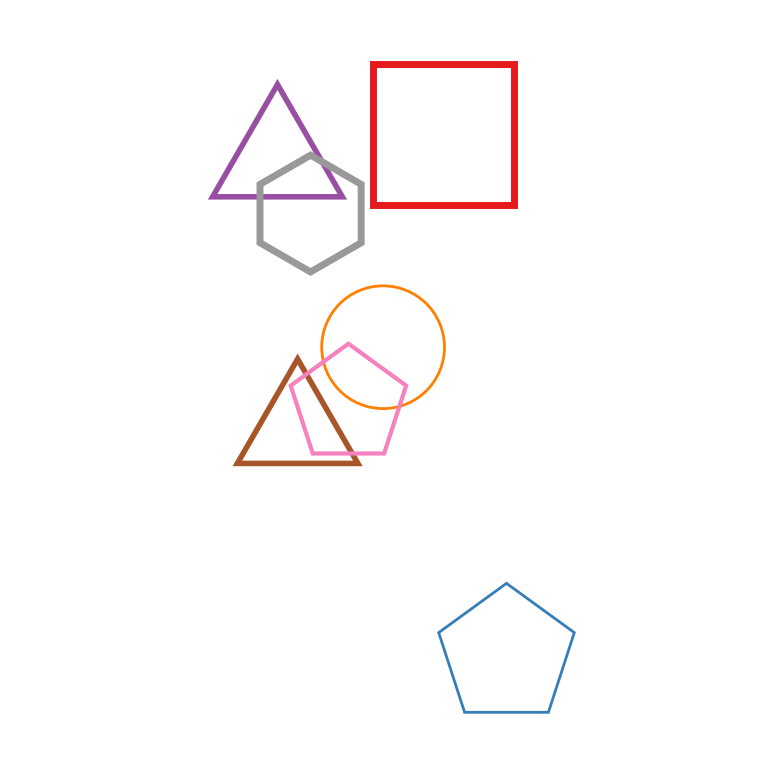[{"shape": "square", "thickness": 2.5, "radius": 0.46, "center": [0.575, 0.825]}, {"shape": "pentagon", "thickness": 1, "radius": 0.46, "center": [0.658, 0.15]}, {"shape": "triangle", "thickness": 2, "radius": 0.49, "center": [0.36, 0.793]}, {"shape": "circle", "thickness": 1, "radius": 0.4, "center": [0.498, 0.549]}, {"shape": "triangle", "thickness": 2, "radius": 0.45, "center": [0.387, 0.443]}, {"shape": "pentagon", "thickness": 1.5, "radius": 0.39, "center": [0.453, 0.475]}, {"shape": "hexagon", "thickness": 2.5, "radius": 0.38, "center": [0.403, 0.723]}]